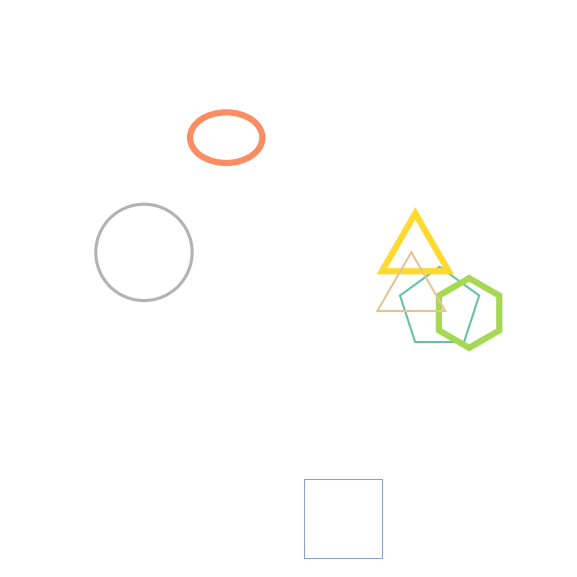[{"shape": "pentagon", "thickness": 1, "radius": 0.36, "center": [0.761, 0.465]}, {"shape": "oval", "thickness": 3, "radius": 0.31, "center": [0.392, 0.761]}, {"shape": "square", "thickness": 0.5, "radius": 0.34, "center": [0.594, 0.101]}, {"shape": "hexagon", "thickness": 3, "radius": 0.3, "center": [0.812, 0.457]}, {"shape": "triangle", "thickness": 3, "radius": 0.33, "center": [0.719, 0.563]}, {"shape": "triangle", "thickness": 1, "radius": 0.34, "center": [0.712, 0.495]}, {"shape": "circle", "thickness": 1.5, "radius": 0.42, "center": [0.249, 0.562]}]